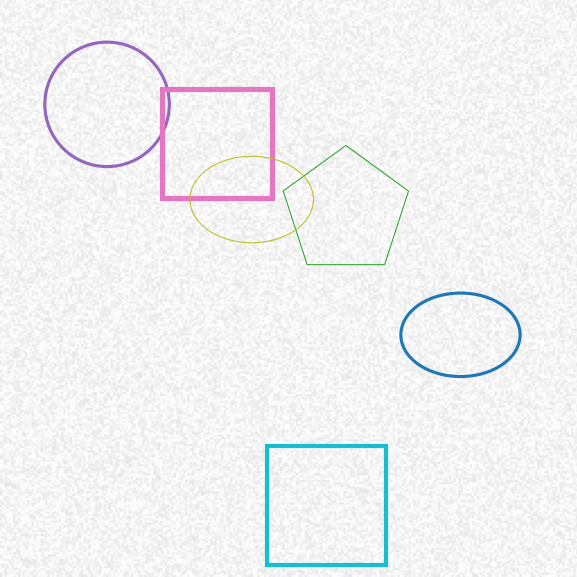[{"shape": "oval", "thickness": 1.5, "radius": 0.52, "center": [0.797, 0.419]}, {"shape": "pentagon", "thickness": 0.5, "radius": 0.57, "center": [0.599, 0.633]}, {"shape": "circle", "thickness": 1.5, "radius": 0.54, "center": [0.185, 0.818]}, {"shape": "square", "thickness": 2.5, "radius": 0.47, "center": [0.376, 0.75]}, {"shape": "oval", "thickness": 0.5, "radius": 0.53, "center": [0.436, 0.654]}, {"shape": "square", "thickness": 2, "radius": 0.52, "center": [0.565, 0.124]}]